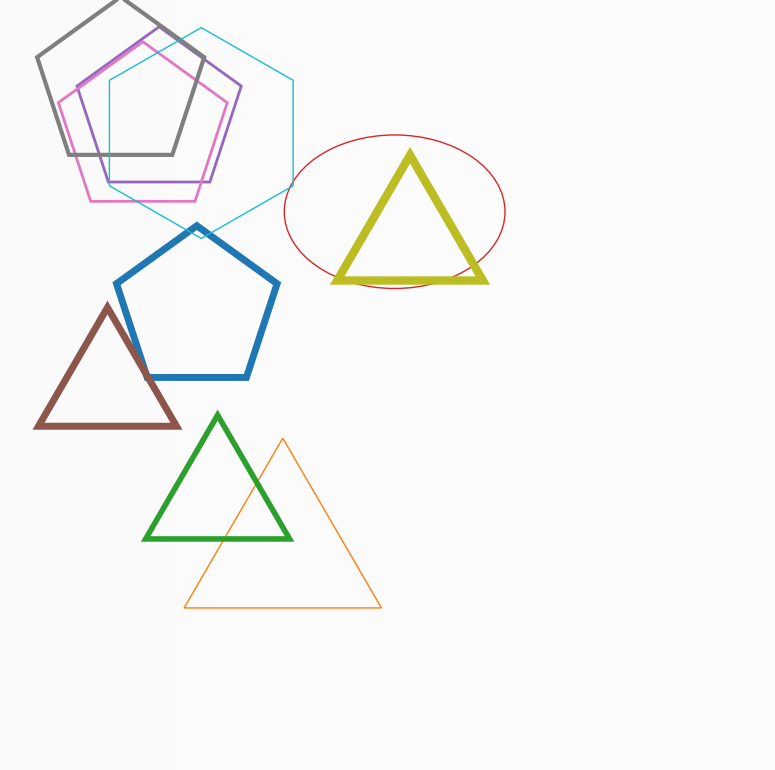[{"shape": "pentagon", "thickness": 2.5, "radius": 0.54, "center": [0.254, 0.598]}, {"shape": "triangle", "thickness": 0.5, "radius": 0.73, "center": [0.365, 0.284]}, {"shape": "triangle", "thickness": 2, "radius": 0.54, "center": [0.281, 0.354]}, {"shape": "oval", "thickness": 0.5, "radius": 0.71, "center": [0.509, 0.725]}, {"shape": "pentagon", "thickness": 1, "radius": 0.56, "center": [0.205, 0.854]}, {"shape": "triangle", "thickness": 2.5, "radius": 0.51, "center": [0.139, 0.498]}, {"shape": "pentagon", "thickness": 1, "radius": 0.57, "center": [0.184, 0.831]}, {"shape": "pentagon", "thickness": 1.5, "radius": 0.57, "center": [0.156, 0.891]}, {"shape": "triangle", "thickness": 3, "radius": 0.54, "center": [0.529, 0.69]}, {"shape": "hexagon", "thickness": 0.5, "radius": 0.68, "center": [0.26, 0.827]}]